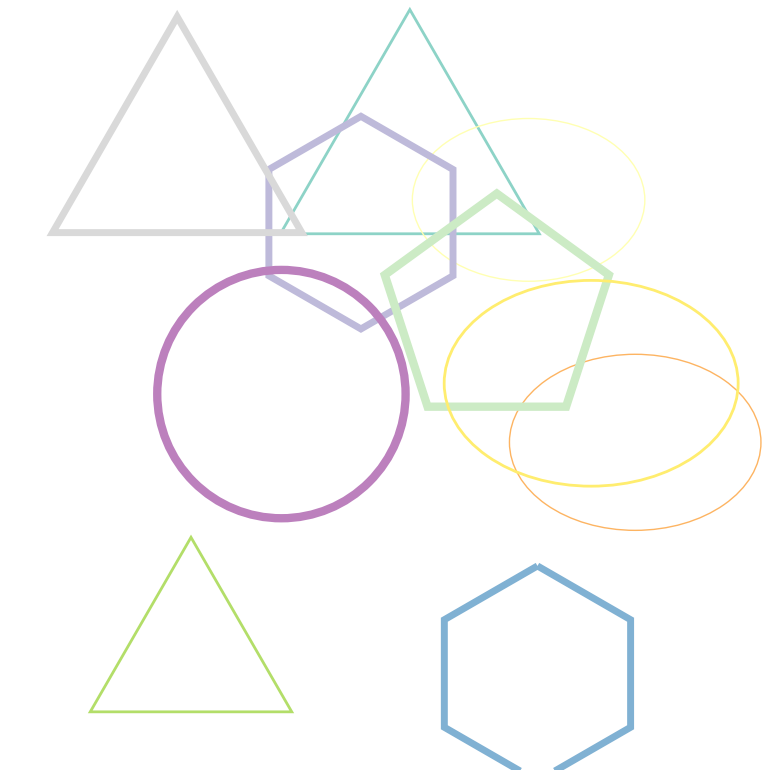[{"shape": "triangle", "thickness": 1, "radius": 0.97, "center": [0.532, 0.793]}, {"shape": "oval", "thickness": 0.5, "radius": 0.75, "center": [0.686, 0.74]}, {"shape": "hexagon", "thickness": 2.5, "radius": 0.69, "center": [0.469, 0.711]}, {"shape": "hexagon", "thickness": 2.5, "radius": 0.7, "center": [0.698, 0.125]}, {"shape": "oval", "thickness": 0.5, "radius": 0.82, "center": [0.825, 0.426]}, {"shape": "triangle", "thickness": 1, "radius": 0.76, "center": [0.248, 0.151]}, {"shape": "triangle", "thickness": 2.5, "radius": 0.93, "center": [0.23, 0.791]}, {"shape": "circle", "thickness": 3, "radius": 0.81, "center": [0.365, 0.488]}, {"shape": "pentagon", "thickness": 3, "radius": 0.77, "center": [0.645, 0.596]}, {"shape": "oval", "thickness": 1, "radius": 0.95, "center": [0.768, 0.502]}]